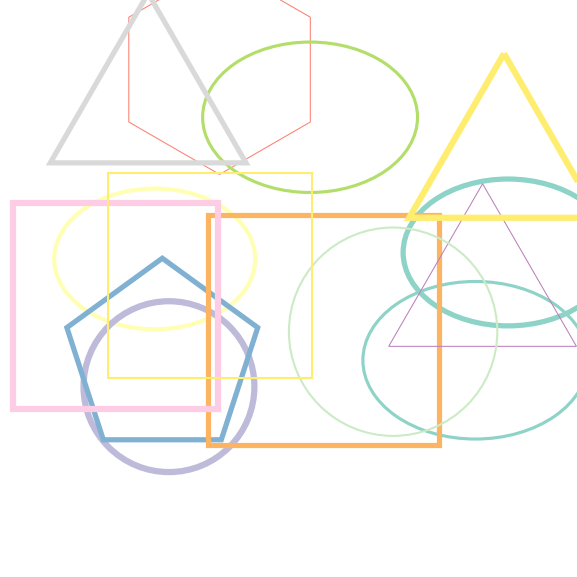[{"shape": "oval", "thickness": 2.5, "radius": 0.91, "center": [0.88, 0.562]}, {"shape": "oval", "thickness": 1.5, "radius": 0.97, "center": [0.823, 0.375]}, {"shape": "oval", "thickness": 2, "radius": 0.87, "center": [0.268, 0.551]}, {"shape": "circle", "thickness": 3, "radius": 0.74, "center": [0.293, 0.33]}, {"shape": "hexagon", "thickness": 0.5, "radius": 0.91, "center": [0.38, 0.879]}, {"shape": "pentagon", "thickness": 2.5, "radius": 0.87, "center": [0.281, 0.378]}, {"shape": "square", "thickness": 2.5, "radius": 1.0, "center": [0.56, 0.428]}, {"shape": "oval", "thickness": 1.5, "radius": 0.93, "center": [0.537, 0.796]}, {"shape": "square", "thickness": 3, "radius": 0.89, "center": [0.2, 0.469]}, {"shape": "triangle", "thickness": 2.5, "radius": 0.98, "center": [0.256, 0.815]}, {"shape": "triangle", "thickness": 0.5, "radius": 0.94, "center": [0.836, 0.493]}, {"shape": "circle", "thickness": 1, "radius": 0.9, "center": [0.681, 0.425]}, {"shape": "square", "thickness": 1, "radius": 0.89, "center": [0.364, 0.522]}, {"shape": "triangle", "thickness": 3, "radius": 0.95, "center": [0.873, 0.717]}]